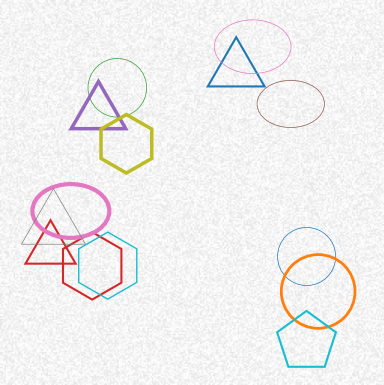[{"shape": "circle", "thickness": 0.5, "radius": 0.38, "center": [0.796, 0.334]}, {"shape": "triangle", "thickness": 1.5, "radius": 0.43, "center": [0.614, 0.818]}, {"shape": "circle", "thickness": 2, "radius": 0.48, "center": [0.826, 0.243]}, {"shape": "circle", "thickness": 0.5, "radius": 0.38, "center": [0.305, 0.772]}, {"shape": "hexagon", "thickness": 1.5, "radius": 0.44, "center": [0.239, 0.309]}, {"shape": "triangle", "thickness": 1.5, "radius": 0.38, "center": [0.131, 0.353]}, {"shape": "triangle", "thickness": 2.5, "radius": 0.41, "center": [0.256, 0.707]}, {"shape": "oval", "thickness": 0.5, "radius": 0.44, "center": [0.755, 0.73]}, {"shape": "oval", "thickness": 0.5, "radius": 0.5, "center": [0.656, 0.879]}, {"shape": "oval", "thickness": 3, "radius": 0.5, "center": [0.184, 0.452]}, {"shape": "triangle", "thickness": 0.5, "radius": 0.48, "center": [0.139, 0.414]}, {"shape": "hexagon", "thickness": 2.5, "radius": 0.38, "center": [0.328, 0.627]}, {"shape": "hexagon", "thickness": 1, "radius": 0.44, "center": [0.28, 0.31]}, {"shape": "pentagon", "thickness": 1.5, "radius": 0.4, "center": [0.796, 0.112]}]